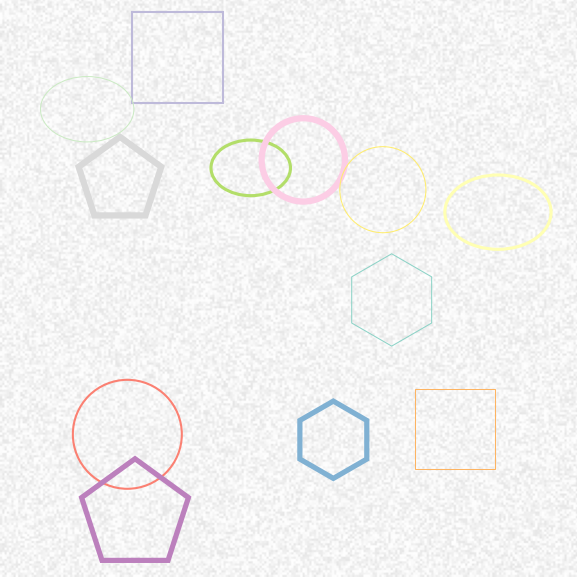[{"shape": "hexagon", "thickness": 0.5, "radius": 0.4, "center": [0.678, 0.48]}, {"shape": "oval", "thickness": 1.5, "radius": 0.46, "center": [0.862, 0.632]}, {"shape": "square", "thickness": 1, "radius": 0.39, "center": [0.307, 0.899]}, {"shape": "circle", "thickness": 1, "radius": 0.47, "center": [0.221, 0.247]}, {"shape": "hexagon", "thickness": 2.5, "radius": 0.33, "center": [0.577, 0.238]}, {"shape": "square", "thickness": 0.5, "radius": 0.35, "center": [0.788, 0.256]}, {"shape": "oval", "thickness": 1.5, "radius": 0.34, "center": [0.434, 0.708]}, {"shape": "circle", "thickness": 3, "radius": 0.36, "center": [0.525, 0.722]}, {"shape": "pentagon", "thickness": 3, "radius": 0.38, "center": [0.208, 0.687]}, {"shape": "pentagon", "thickness": 2.5, "radius": 0.49, "center": [0.234, 0.107]}, {"shape": "oval", "thickness": 0.5, "radius": 0.4, "center": [0.151, 0.81]}, {"shape": "circle", "thickness": 0.5, "radius": 0.37, "center": [0.663, 0.671]}]